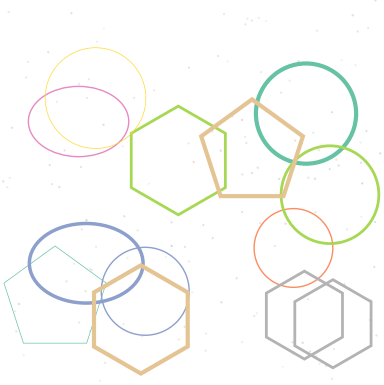[{"shape": "circle", "thickness": 3, "radius": 0.65, "center": [0.795, 0.705]}, {"shape": "pentagon", "thickness": 0.5, "radius": 0.7, "center": [0.143, 0.222]}, {"shape": "circle", "thickness": 1, "radius": 0.51, "center": [0.762, 0.356]}, {"shape": "circle", "thickness": 1, "radius": 0.57, "center": [0.377, 0.243]}, {"shape": "oval", "thickness": 2.5, "radius": 0.74, "center": [0.224, 0.316]}, {"shape": "oval", "thickness": 1, "radius": 0.65, "center": [0.204, 0.684]}, {"shape": "circle", "thickness": 2, "radius": 0.63, "center": [0.857, 0.494]}, {"shape": "hexagon", "thickness": 2, "radius": 0.71, "center": [0.463, 0.583]}, {"shape": "circle", "thickness": 0.5, "radius": 0.65, "center": [0.248, 0.745]}, {"shape": "pentagon", "thickness": 3, "radius": 0.69, "center": [0.655, 0.603]}, {"shape": "hexagon", "thickness": 3, "radius": 0.7, "center": [0.366, 0.17]}, {"shape": "hexagon", "thickness": 2, "radius": 0.57, "center": [0.865, 0.159]}, {"shape": "hexagon", "thickness": 2, "radius": 0.57, "center": [0.791, 0.182]}]